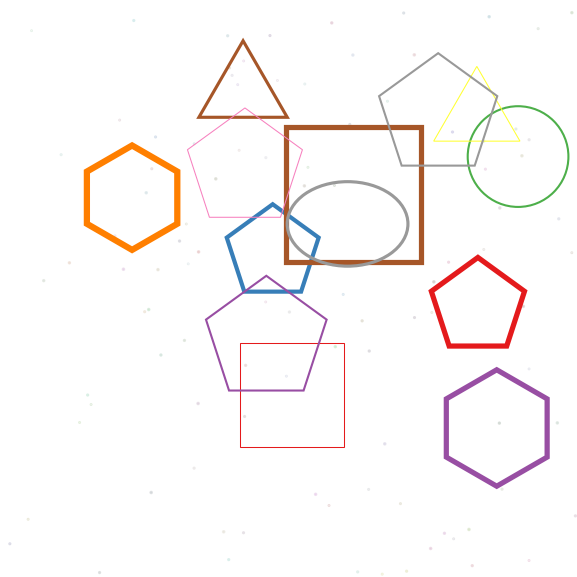[{"shape": "pentagon", "thickness": 2.5, "radius": 0.42, "center": [0.828, 0.469]}, {"shape": "square", "thickness": 0.5, "radius": 0.45, "center": [0.505, 0.315]}, {"shape": "pentagon", "thickness": 2, "radius": 0.42, "center": [0.472, 0.562]}, {"shape": "circle", "thickness": 1, "radius": 0.44, "center": [0.897, 0.728]}, {"shape": "hexagon", "thickness": 2.5, "radius": 0.5, "center": [0.86, 0.258]}, {"shape": "pentagon", "thickness": 1, "radius": 0.55, "center": [0.461, 0.412]}, {"shape": "hexagon", "thickness": 3, "radius": 0.45, "center": [0.229, 0.657]}, {"shape": "triangle", "thickness": 0.5, "radius": 0.43, "center": [0.826, 0.798]}, {"shape": "triangle", "thickness": 1.5, "radius": 0.44, "center": [0.421, 0.84]}, {"shape": "square", "thickness": 2.5, "radius": 0.59, "center": [0.612, 0.662]}, {"shape": "pentagon", "thickness": 0.5, "radius": 0.52, "center": [0.424, 0.708]}, {"shape": "pentagon", "thickness": 1, "radius": 0.54, "center": [0.759, 0.799]}, {"shape": "oval", "thickness": 1.5, "radius": 0.52, "center": [0.602, 0.611]}]